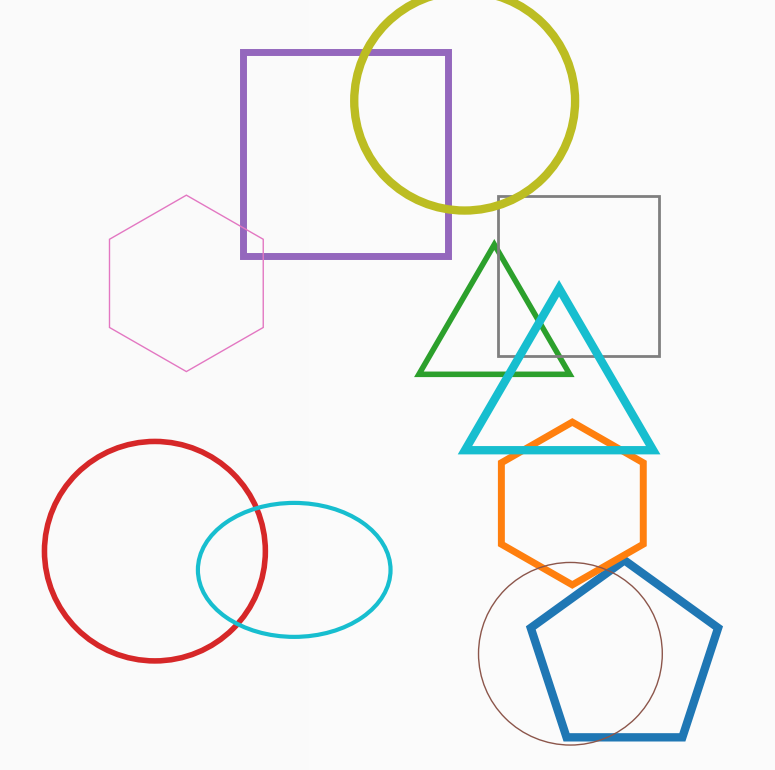[{"shape": "pentagon", "thickness": 3, "radius": 0.64, "center": [0.806, 0.145]}, {"shape": "hexagon", "thickness": 2.5, "radius": 0.53, "center": [0.738, 0.346]}, {"shape": "triangle", "thickness": 2, "radius": 0.56, "center": [0.638, 0.57]}, {"shape": "circle", "thickness": 2, "radius": 0.71, "center": [0.2, 0.284]}, {"shape": "square", "thickness": 2.5, "radius": 0.66, "center": [0.445, 0.8]}, {"shape": "circle", "thickness": 0.5, "radius": 0.59, "center": [0.736, 0.151]}, {"shape": "hexagon", "thickness": 0.5, "radius": 0.57, "center": [0.24, 0.632]}, {"shape": "square", "thickness": 1, "radius": 0.52, "center": [0.746, 0.641]}, {"shape": "circle", "thickness": 3, "radius": 0.71, "center": [0.6, 0.869]}, {"shape": "triangle", "thickness": 3, "radius": 0.7, "center": [0.721, 0.485]}, {"shape": "oval", "thickness": 1.5, "radius": 0.62, "center": [0.38, 0.26]}]